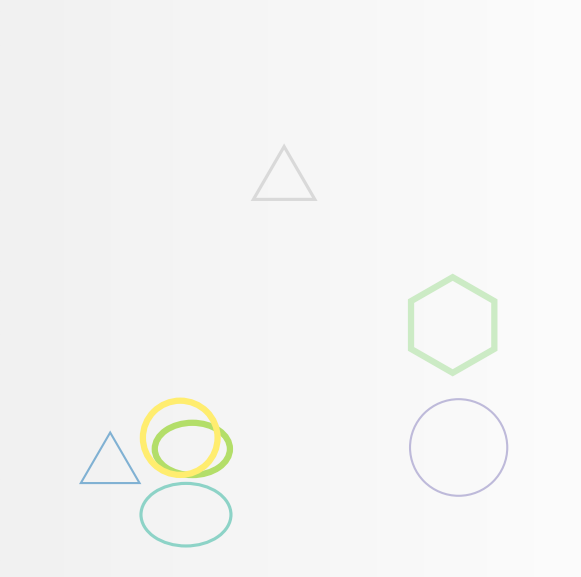[{"shape": "oval", "thickness": 1.5, "radius": 0.39, "center": [0.32, 0.108]}, {"shape": "circle", "thickness": 1, "radius": 0.42, "center": [0.789, 0.224]}, {"shape": "triangle", "thickness": 1, "radius": 0.29, "center": [0.19, 0.192]}, {"shape": "oval", "thickness": 3, "radius": 0.32, "center": [0.331, 0.222]}, {"shape": "triangle", "thickness": 1.5, "radius": 0.31, "center": [0.489, 0.684]}, {"shape": "hexagon", "thickness": 3, "radius": 0.41, "center": [0.779, 0.436]}, {"shape": "circle", "thickness": 3, "radius": 0.32, "center": [0.31, 0.241]}]